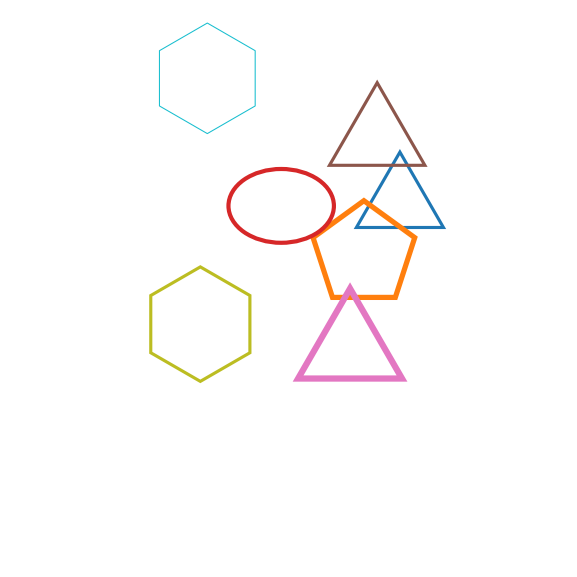[{"shape": "triangle", "thickness": 1.5, "radius": 0.44, "center": [0.692, 0.649]}, {"shape": "pentagon", "thickness": 2.5, "radius": 0.46, "center": [0.63, 0.559]}, {"shape": "oval", "thickness": 2, "radius": 0.46, "center": [0.487, 0.643]}, {"shape": "triangle", "thickness": 1.5, "radius": 0.48, "center": [0.653, 0.761]}, {"shape": "triangle", "thickness": 3, "radius": 0.52, "center": [0.606, 0.396]}, {"shape": "hexagon", "thickness": 1.5, "radius": 0.5, "center": [0.347, 0.438]}, {"shape": "hexagon", "thickness": 0.5, "radius": 0.48, "center": [0.359, 0.864]}]